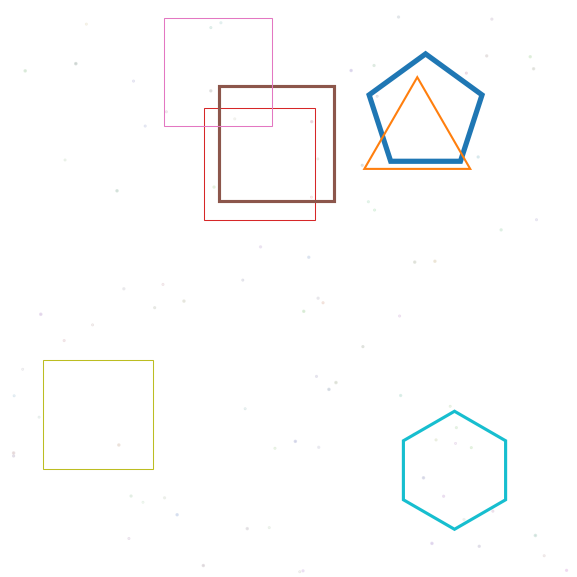[{"shape": "pentagon", "thickness": 2.5, "radius": 0.51, "center": [0.737, 0.803]}, {"shape": "triangle", "thickness": 1, "radius": 0.53, "center": [0.723, 0.76]}, {"shape": "square", "thickness": 0.5, "radius": 0.48, "center": [0.449, 0.715]}, {"shape": "square", "thickness": 1.5, "radius": 0.5, "center": [0.479, 0.751]}, {"shape": "square", "thickness": 0.5, "radius": 0.47, "center": [0.377, 0.874]}, {"shape": "square", "thickness": 0.5, "radius": 0.47, "center": [0.17, 0.281]}, {"shape": "hexagon", "thickness": 1.5, "radius": 0.51, "center": [0.787, 0.185]}]